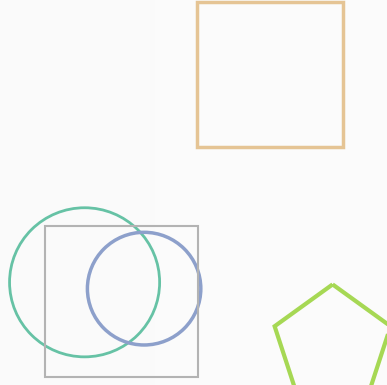[{"shape": "circle", "thickness": 2, "radius": 0.97, "center": [0.218, 0.267]}, {"shape": "circle", "thickness": 2.5, "radius": 0.73, "center": [0.372, 0.25]}, {"shape": "pentagon", "thickness": 3, "radius": 0.79, "center": [0.858, 0.104]}, {"shape": "square", "thickness": 2.5, "radius": 0.94, "center": [0.697, 0.807]}, {"shape": "square", "thickness": 1.5, "radius": 0.98, "center": [0.314, 0.217]}]